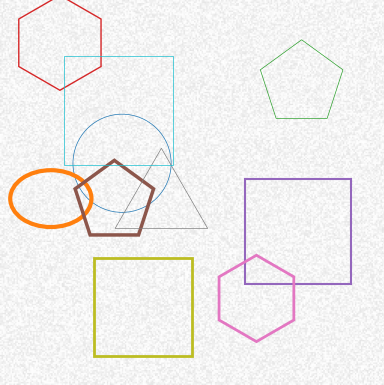[{"shape": "circle", "thickness": 0.5, "radius": 0.64, "center": [0.317, 0.576]}, {"shape": "oval", "thickness": 3, "radius": 0.53, "center": [0.132, 0.484]}, {"shape": "pentagon", "thickness": 0.5, "radius": 0.56, "center": [0.783, 0.784]}, {"shape": "hexagon", "thickness": 1, "radius": 0.62, "center": [0.156, 0.889]}, {"shape": "square", "thickness": 1.5, "radius": 0.69, "center": [0.774, 0.399]}, {"shape": "pentagon", "thickness": 2.5, "radius": 0.54, "center": [0.297, 0.476]}, {"shape": "hexagon", "thickness": 2, "radius": 0.56, "center": [0.666, 0.225]}, {"shape": "triangle", "thickness": 0.5, "radius": 0.69, "center": [0.419, 0.476]}, {"shape": "square", "thickness": 2, "radius": 0.64, "center": [0.372, 0.202]}, {"shape": "square", "thickness": 0.5, "radius": 0.71, "center": [0.309, 0.712]}]